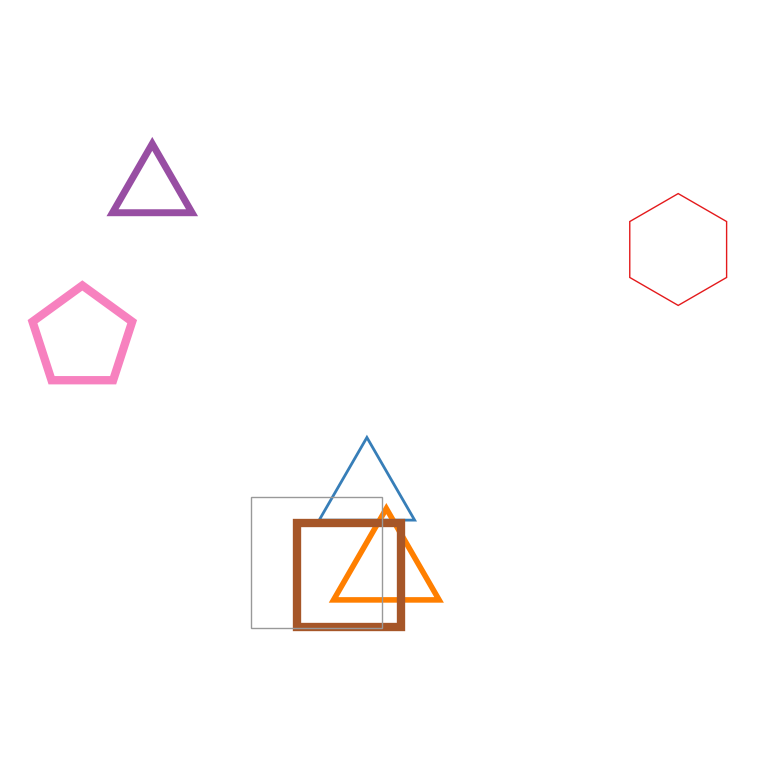[{"shape": "hexagon", "thickness": 0.5, "radius": 0.36, "center": [0.881, 0.676]}, {"shape": "triangle", "thickness": 1, "radius": 0.36, "center": [0.476, 0.36]}, {"shape": "triangle", "thickness": 2.5, "radius": 0.3, "center": [0.198, 0.754]}, {"shape": "triangle", "thickness": 2, "radius": 0.4, "center": [0.502, 0.26]}, {"shape": "square", "thickness": 3, "radius": 0.34, "center": [0.453, 0.253]}, {"shape": "pentagon", "thickness": 3, "radius": 0.34, "center": [0.107, 0.561]}, {"shape": "square", "thickness": 0.5, "radius": 0.43, "center": [0.411, 0.27]}]